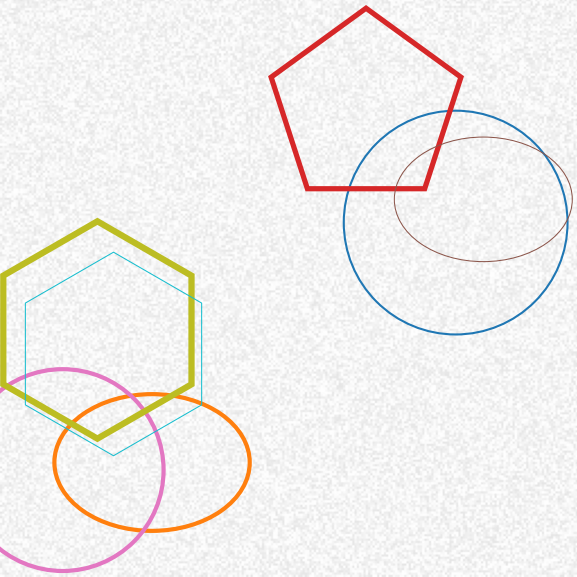[{"shape": "circle", "thickness": 1, "radius": 0.97, "center": [0.789, 0.614]}, {"shape": "oval", "thickness": 2, "radius": 0.85, "center": [0.263, 0.198]}, {"shape": "pentagon", "thickness": 2.5, "radius": 0.86, "center": [0.634, 0.812]}, {"shape": "oval", "thickness": 0.5, "radius": 0.77, "center": [0.837, 0.654]}, {"shape": "circle", "thickness": 2, "radius": 0.87, "center": [0.109, 0.185]}, {"shape": "hexagon", "thickness": 3, "radius": 0.94, "center": [0.169, 0.428]}, {"shape": "hexagon", "thickness": 0.5, "radius": 0.88, "center": [0.197, 0.386]}]